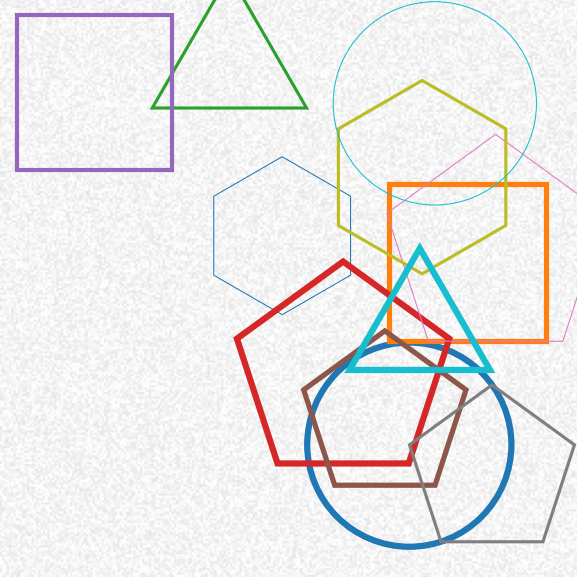[{"shape": "circle", "thickness": 3, "radius": 0.88, "center": [0.709, 0.229]}, {"shape": "hexagon", "thickness": 0.5, "radius": 0.68, "center": [0.489, 0.591]}, {"shape": "square", "thickness": 2.5, "radius": 0.68, "center": [0.81, 0.545]}, {"shape": "triangle", "thickness": 1.5, "radius": 0.77, "center": [0.397, 0.889]}, {"shape": "pentagon", "thickness": 3, "radius": 0.97, "center": [0.594, 0.353]}, {"shape": "square", "thickness": 2, "radius": 0.67, "center": [0.164, 0.838]}, {"shape": "pentagon", "thickness": 2.5, "radius": 0.74, "center": [0.666, 0.278]}, {"shape": "pentagon", "thickness": 0.5, "radius": 0.99, "center": [0.858, 0.568]}, {"shape": "pentagon", "thickness": 1.5, "radius": 0.75, "center": [0.852, 0.182]}, {"shape": "hexagon", "thickness": 1.5, "radius": 0.84, "center": [0.731, 0.692]}, {"shape": "circle", "thickness": 0.5, "radius": 0.88, "center": [0.753, 0.82]}, {"shape": "triangle", "thickness": 3, "radius": 0.7, "center": [0.727, 0.429]}]